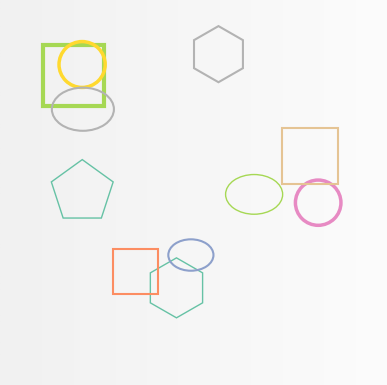[{"shape": "pentagon", "thickness": 1, "radius": 0.42, "center": [0.212, 0.502]}, {"shape": "hexagon", "thickness": 1, "radius": 0.39, "center": [0.455, 0.252]}, {"shape": "square", "thickness": 1.5, "radius": 0.29, "center": [0.35, 0.294]}, {"shape": "oval", "thickness": 1.5, "radius": 0.29, "center": [0.493, 0.338]}, {"shape": "circle", "thickness": 2.5, "radius": 0.29, "center": [0.821, 0.474]}, {"shape": "square", "thickness": 3, "radius": 0.4, "center": [0.19, 0.804]}, {"shape": "oval", "thickness": 1, "radius": 0.37, "center": [0.656, 0.495]}, {"shape": "circle", "thickness": 2.5, "radius": 0.3, "center": [0.212, 0.832]}, {"shape": "square", "thickness": 1.5, "radius": 0.36, "center": [0.8, 0.596]}, {"shape": "oval", "thickness": 1.5, "radius": 0.4, "center": [0.214, 0.716]}, {"shape": "hexagon", "thickness": 1.5, "radius": 0.36, "center": [0.564, 0.859]}]